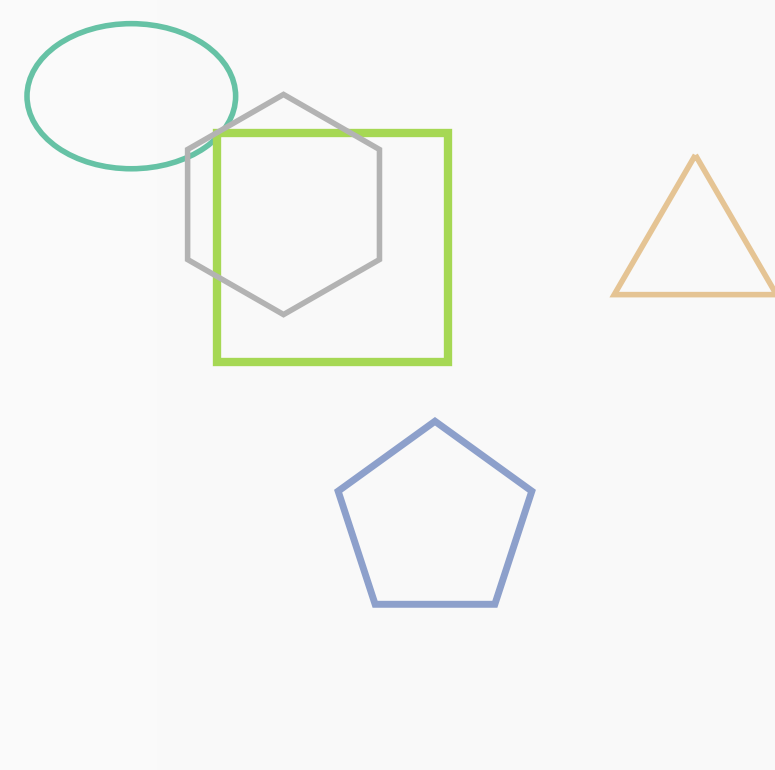[{"shape": "oval", "thickness": 2, "radius": 0.67, "center": [0.169, 0.875]}, {"shape": "pentagon", "thickness": 2.5, "radius": 0.66, "center": [0.561, 0.322]}, {"shape": "square", "thickness": 3, "radius": 0.75, "center": [0.429, 0.679]}, {"shape": "triangle", "thickness": 2, "radius": 0.6, "center": [0.897, 0.678]}, {"shape": "hexagon", "thickness": 2, "radius": 0.71, "center": [0.366, 0.734]}]